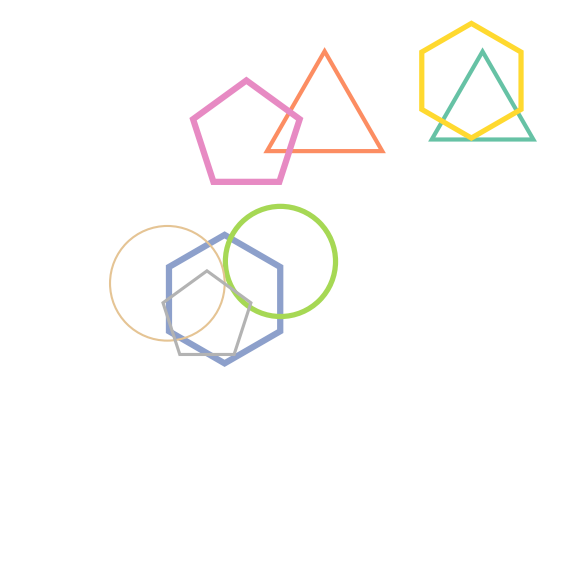[{"shape": "triangle", "thickness": 2, "radius": 0.51, "center": [0.836, 0.808]}, {"shape": "triangle", "thickness": 2, "radius": 0.58, "center": [0.562, 0.795]}, {"shape": "hexagon", "thickness": 3, "radius": 0.56, "center": [0.389, 0.481]}, {"shape": "pentagon", "thickness": 3, "radius": 0.49, "center": [0.427, 0.763]}, {"shape": "circle", "thickness": 2.5, "radius": 0.48, "center": [0.486, 0.546]}, {"shape": "hexagon", "thickness": 2.5, "radius": 0.5, "center": [0.816, 0.859]}, {"shape": "circle", "thickness": 1, "radius": 0.5, "center": [0.29, 0.509]}, {"shape": "pentagon", "thickness": 1.5, "radius": 0.4, "center": [0.358, 0.45]}]